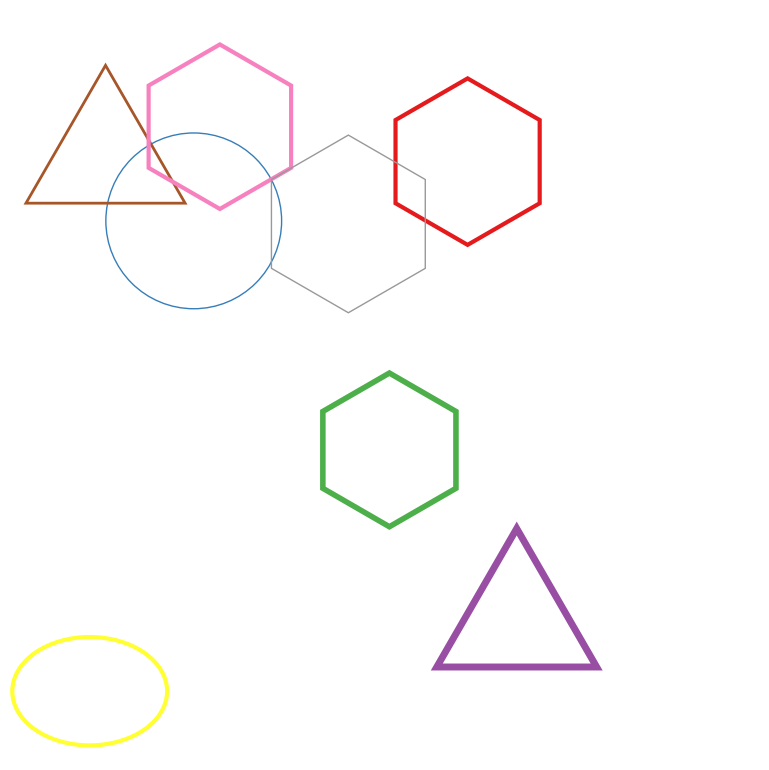[{"shape": "hexagon", "thickness": 1.5, "radius": 0.54, "center": [0.607, 0.79]}, {"shape": "circle", "thickness": 0.5, "radius": 0.57, "center": [0.252, 0.713]}, {"shape": "hexagon", "thickness": 2, "radius": 0.5, "center": [0.506, 0.416]}, {"shape": "triangle", "thickness": 2.5, "radius": 0.6, "center": [0.671, 0.194]}, {"shape": "oval", "thickness": 1.5, "radius": 0.5, "center": [0.117, 0.102]}, {"shape": "triangle", "thickness": 1, "radius": 0.6, "center": [0.137, 0.796]}, {"shape": "hexagon", "thickness": 1.5, "radius": 0.53, "center": [0.286, 0.835]}, {"shape": "hexagon", "thickness": 0.5, "radius": 0.58, "center": [0.452, 0.709]}]